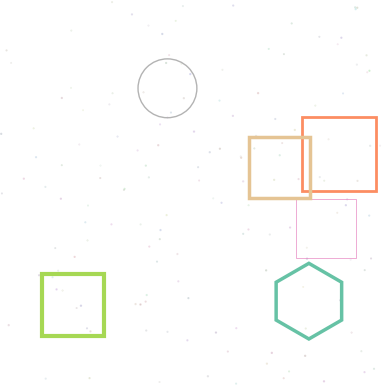[{"shape": "hexagon", "thickness": 2.5, "radius": 0.49, "center": [0.802, 0.218]}, {"shape": "square", "thickness": 2, "radius": 0.48, "center": [0.88, 0.6]}, {"shape": "square", "thickness": 0.5, "radius": 0.38, "center": [0.847, 0.406]}, {"shape": "square", "thickness": 3, "radius": 0.4, "center": [0.189, 0.208]}, {"shape": "square", "thickness": 2.5, "radius": 0.4, "center": [0.725, 0.566]}, {"shape": "circle", "thickness": 1, "radius": 0.38, "center": [0.435, 0.771]}]